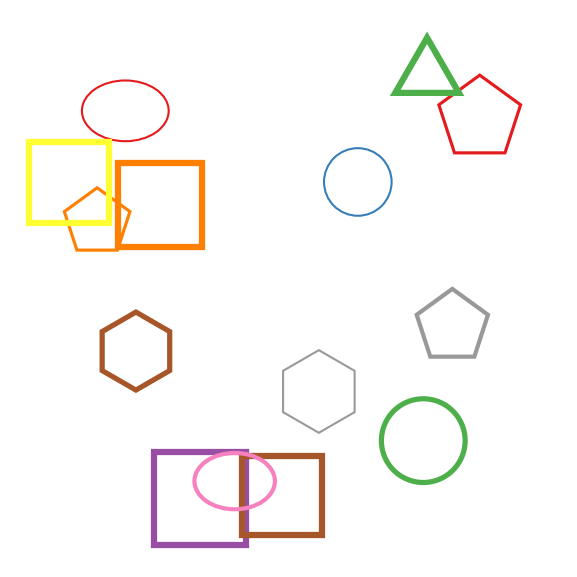[{"shape": "pentagon", "thickness": 1.5, "radius": 0.37, "center": [0.831, 0.795]}, {"shape": "oval", "thickness": 1, "radius": 0.38, "center": [0.217, 0.807]}, {"shape": "circle", "thickness": 1, "radius": 0.29, "center": [0.62, 0.684]}, {"shape": "circle", "thickness": 2.5, "radius": 0.36, "center": [0.733, 0.236]}, {"shape": "triangle", "thickness": 3, "radius": 0.32, "center": [0.74, 0.87]}, {"shape": "square", "thickness": 3, "radius": 0.4, "center": [0.346, 0.136]}, {"shape": "square", "thickness": 3, "radius": 0.36, "center": [0.277, 0.644]}, {"shape": "pentagon", "thickness": 1.5, "radius": 0.3, "center": [0.168, 0.614]}, {"shape": "square", "thickness": 3, "radius": 0.35, "center": [0.119, 0.683]}, {"shape": "hexagon", "thickness": 2.5, "radius": 0.34, "center": [0.235, 0.391]}, {"shape": "square", "thickness": 3, "radius": 0.34, "center": [0.488, 0.141]}, {"shape": "oval", "thickness": 2, "radius": 0.35, "center": [0.406, 0.166]}, {"shape": "hexagon", "thickness": 1, "radius": 0.36, "center": [0.552, 0.321]}, {"shape": "pentagon", "thickness": 2, "radius": 0.32, "center": [0.783, 0.434]}]